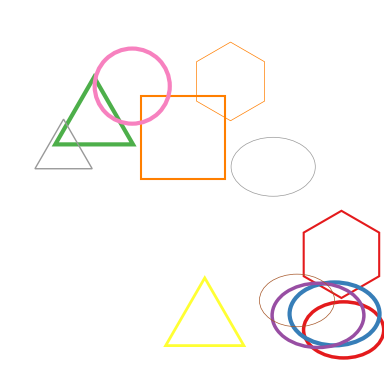[{"shape": "hexagon", "thickness": 1.5, "radius": 0.57, "center": [0.887, 0.339]}, {"shape": "oval", "thickness": 2.5, "radius": 0.52, "center": [0.893, 0.143]}, {"shape": "oval", "thickness": 3, "radius": 0.58, "center": [0.869, 0.185]}, {"shape": "triangle", "thickness": 3, "radius": 0.58, "center": [0.244, 0.683]}, {"shape": "oval", "thickness": 2.5, "radius": 0.6, "center": [0.826, 0.181]}, {"shape": "hexagon", "thickness": 0.5, "radius": 0.51, "center": [0.599, 0.789]}, {"shape": "square", "thickness": 1.5, "radius": 0.54, "center": [0.476, 0.643]}, {"shape": "triangle", "thickness": 2, "radius": 0.59, "center": [0.532, 0.161]}, {"shape": "oval", "thickness": 0.5, "radius": 0.49, "center": [0.771, 0.22]}, {"shape": "circle", "thickness": 3, "radius": 0.49, "center": [0.343, 0.776]}, {"shape": "oval", "thickness": 0.5, "radius": 0.55, "center": [0.71, 0.567]}, {"shape": "triangle", "thickness": 1, "radius": 0.43, "center": [0.165, 0.605]}]